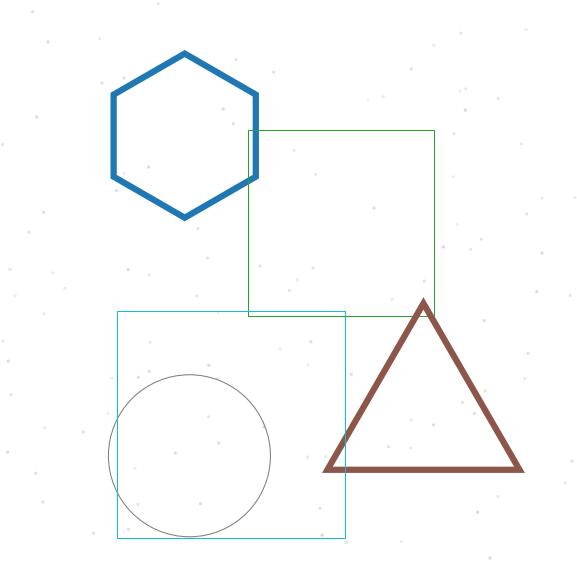[{"shape": "hexagon", "thickness": 3, "radius": 0.71, "center": [0.32, 0.764]}, {"shape": "square", "thickness": 0.5, "radius": 0.8, "center": [0.591, 0.613]}, {"shape": "triangle", "thickness": 3, "radius": 0.96, "center": [0.733, 0.282]}, {"shape": "circle", "thickness": 0.5, "radius": 0.7, "center": [0.328, 0.21]}, {"shape": "square", "thickness": 0.5, "radius": 0.99, "center": [0.4, 0.264]}]